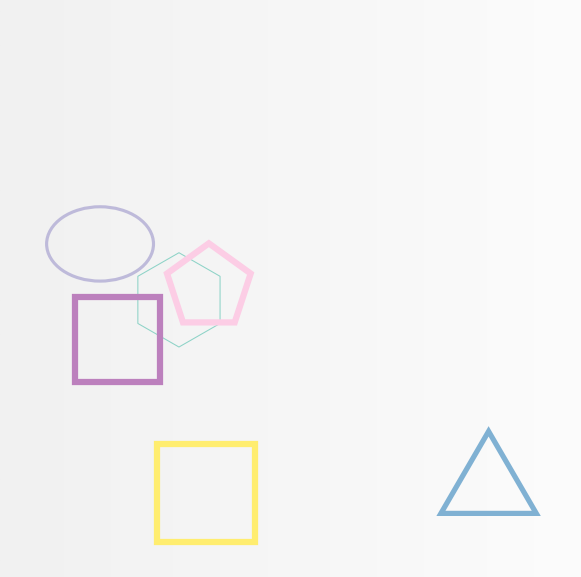[{"shape": "hexagon", "thickness": 0.5, "radius": 0.41, "center": [0.308, 0.48]}, {"shape": "oval", "thickness": 1.5, "radius": 0.46, "center": [0.172, 0.577]}, {"shape": "triangle", "thickness": 2.5, "radius": 0.47, "center": [0.841, 0.158]}, {"shape": "pentagon", "thickness": 3, "radius": 0.38, "center": [0.359, 0.502]}, {"shape": "square", "thickness": 3, "radius": 0.37, "center": [0.202, 0.411]}, {"shape": "square", "thickness": 3, "radius": 0.42, "center": [0.354, 0.146]}]